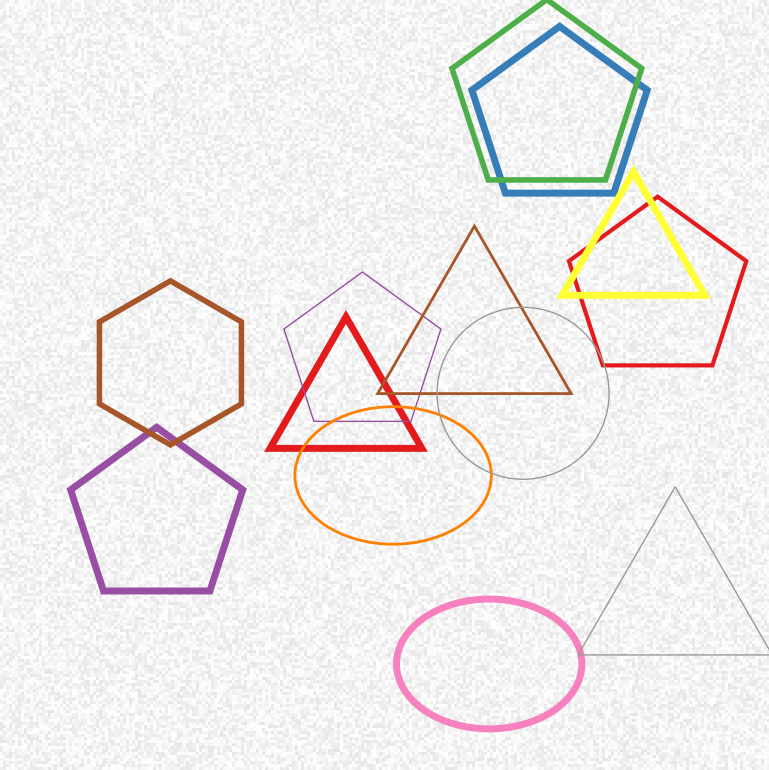[{"shape": "triangle", "thickness": 2.5, "radius": 0.57, "center": [0.449, 0.475]}, {"shape": "pentagon", "thickness": 1.5, "radius": 0.61, "center": [0.854, 0.623]}, {"shape": "pentagon", "thickness": 2.5, "radius": 0.6, "center": [0.727, 0.846]}, {"shape": "pentagon", "thickness": 2, "radius": 0.65, "center": [0.71, 0.871]}, {"shape": "pentagon", "thickness": 2.5, "radius": 0.59, "center": [0.204, 0.328]}, {"shape": "pentagon", "thickness": 0.5, "radius": 0.54, "center": [0.471, 0.54]}, {"shape": "oval", "thickness": 1, "radius": 0.64, "center": [0.511, 0.383]}, {"shape": "triangle", "thickness": 2.5, "radius": 0.53, "center": [0.823, 0.67]}, {"shape": "hexagon", "thickness": 2, "radius": 0.53, "center": [0.221, 0.529]}, {"shape": "triangle", "thickness": 1, "radius": 0.73, "center": [0.616, 0.561]}, {"shape": "oval", "thickness": 2.5, "radius": 0.6, "center": [0.635, 0.138]}, {"shape": "circle", "thickness": 0.5, "radius": 0.56, "center": [0.679, 0.489]}, {"shape": "triangle", "thickness": 0.5, "radius": 0.73, "center": [0.877, 0.222]}]